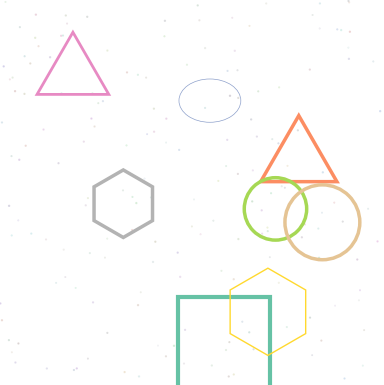[{"shape": "square", "thickness": 3, "radius": 0.6, "center": [0.583, 0.109]}, {"shape": "triangle", "thickness": 2.5, "radius": 0.57, "center": [0.776, 0.585]}, {"shape": "oval", "thickness": 0.5, "radius": 0.4, "center": [0.545, 0.739]}, {"shape": "triangle", "thickness": 2, "radius": 0.54, "center": [0.189, 0.809]}, {"shape": "circle", "thickness": 2.5, "radius": 0.41, "center": [0.716, 0.457]}, {"shape": "hexagon", "thickness": 1, "radius": 0.57, "center": [0.696, 0.19]}, {"shape": "circle", "thickness": 2.5, "radius": 0.49, "center": [0.837, 0.423]}, {"shape": "hexagon", "thickness": 2.5, "radius": 0.44, "center": [0.32, 0.471]}]